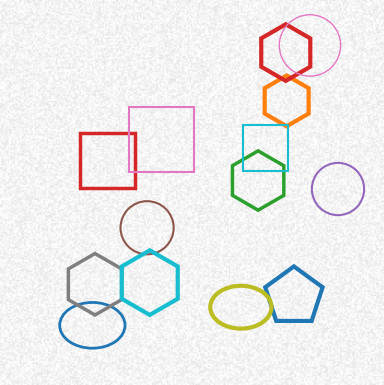[{"shape": "oval", "thickness": 2, "radius": 0.42, "center": [0.24, 0.155]}, {"shape": "pentagon", "thickness": 3, "radius": 0.39, "center": [0.763, 0.23]}, {"shape": "hexagon", "thickness": 3, "radius": 0.33, "center": [0.745, 0.738]}, {"shape": "hexagon", "thickness": 2.5, "radius": 0.39, "center": [0.67, 0.531]}, {"shape": "hexagon", "thickness": 3, "radius": 0.37, "center": [0.742, 0.863]}, {"shape": "square", "thickness": 2.5, "radius": 0.36, "center": [0.28, 0.584]}, {"shape": "circle", "thickness": 1.5, "radius": 0.34, "center": [0.878, 0.509]}, {"shape": "circle", "thickness": 1.5, "radius": 0.34, "center": [0.382, 0.408]}, {"shape": "square", "thickness": 1.5, "radius": 0.42, "center": [0.419, 0.637]}, {"shape": "circle", "thickness": 1, "radius": 0.4, "center": [0.805, 0.882]}, {"shape": "hexagon", "thickness": 2.5, "radius": 0.4, "center": [0.247, 0.262]}, {"shape": "oval", "thickness": 3, "radius": 0.4, "center": [0.626, 0.202]}, {"shape": "square", "thickness": 1.5, "radius": 0.3, "center": [0.69, 0.616]}, {"shape": "hexagon", "thickness": 3, "radius": 0.42, "center": [0.389, 0.266]}]